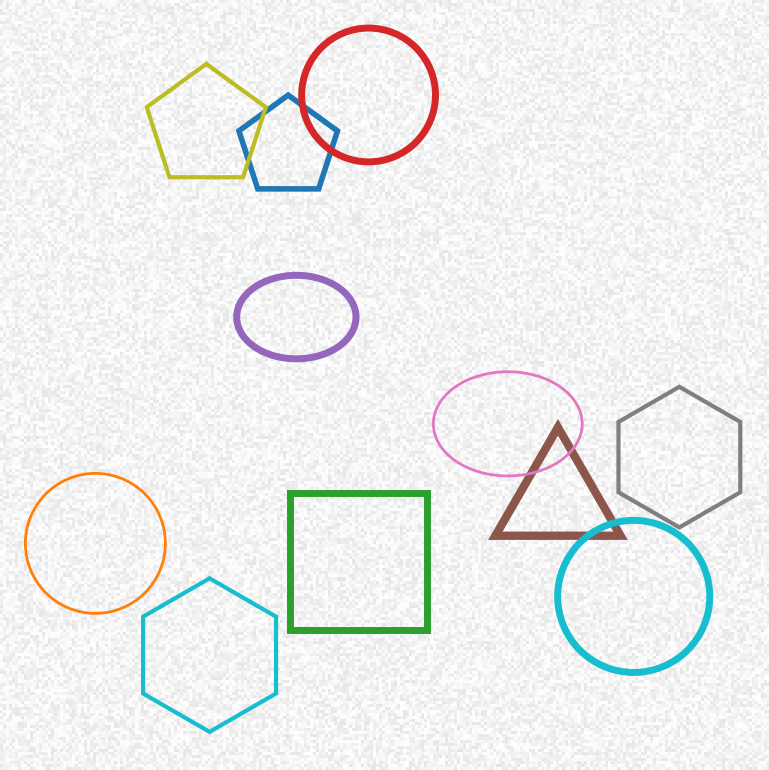[{"shape": "pentagon", "thickness": 2, "radius": 0.34, "center": [0.374, 0.809]}, {"shape": "circle", "thickness": 1, "radius": 0.45, "center": [0.124, 0.294]}, {"shape": "square", "thickness": 2.5, "radius": 0.45, "center": [0.465, 0.271]}, {"shape": "circle", "thickness": 2.5, "radius": 0.43, "center": [0.479, 0.877]}, {"shape": "oval", "thickness": 2.5, "radius": 0.39, "center": [0.385, 0.588]}, {"shape": "triangle", "thickness": 3, "radius": 0.47, "center": [0.725, 0.351]}, {"shape": "oval", "thickness": 1, "radius": 0.48, "center": [0.659, 0.45]}, {"shape": "hexagon", "thickness": 1.5, "radius": 0.46, "center": [0.882, 0.406]}, {"shape": "pentagon", "thickness": 1.5, "radius": 0.41, "center": [0.268, 0.836]}, {"shape": "circle", "thickness": 2.5, "radius": 0.49, "center": [0.823, 0.225]}, {"shape": "hexagon", "thickness": 1.5, "radius": 0.5, "center": [0.272, 0.149]}]